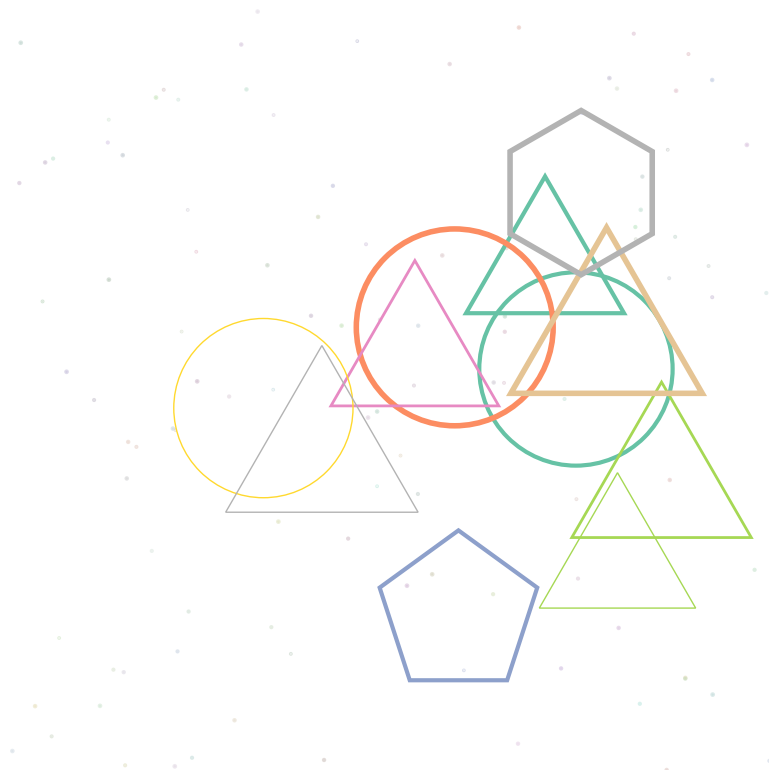[{"shape": "triangle", "thickness": 1.5, "radius": 0.59, "center": [0.708, 0.652]}, {"shape": "circle", "thickness": 1.5, "radius": 0.63, "center": [0.748, 0.521]}, {"shape": "circle", "thickness": 2, "radius": 0.64, "center": [0.591, 0.575]}, {"shape": "pentagon", "thickness": 1.5, "radius": 0.54, "center": [0.595, 0.204]}, {"shape": "triangle", "thickness": 1, "radius": 0.63, "center": [0.539, 0.536]}, {"shape": "triangle", "thickness": 1, "radius": 0.67, "center": [0.859, 0.369]}, {"shape": "triangle", "thickness": 0.5, "radius": 0.59, "center": [0.802, 0.269]}, {"shape": "circle", "thickness": 0.5, "radius": 0.58, "center": [0.342, 0.47]}, {"shape": "triangle", "thickness": 2, "radius": 0.72, "center": [0.788, 0.561]}, {"shape": "triangle", "thickness": 0.5, "radius": 0.72, "center": [0.418, 0.407]}, {"shape": "hexagon", "thickness": 2, "radius": 0.53, "center": [0.755, 0.75]}]